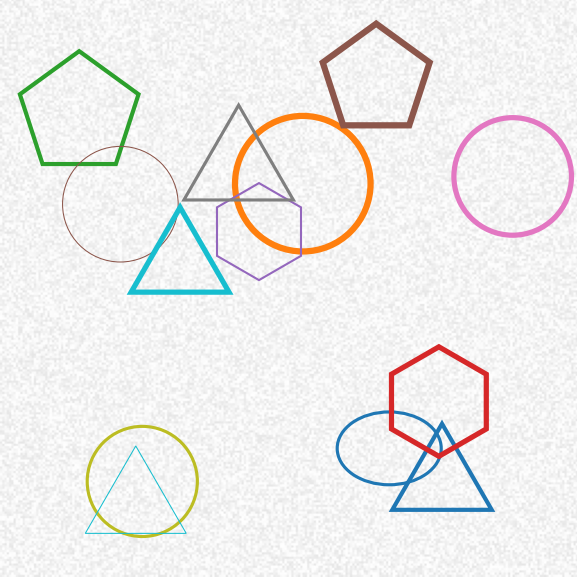[{"shape": "triangle", "thickness": 2, "radius": 0.5, "center": [0.765, 0.166]}, {"shape": "oval", "thickness": 1.5, "radius": 0.45, "center": [0.674, 0.223]}, {"shape": "circle", "thickness": 3, "radius": 0.59, "center": [0.524, 0.681]}, {"shape": "pentagon", "thickness": 2, "radius": 0.54, "center": [0.137, 0.802]}, {"shape": "hexagon", "thickness": 2.5, "radius": 0.47, "center": [0.76, 0.304]}, {"shape": "hexagon", "thickness": 1, "radius": 0.42, "center": [0.448, 0.598]}, {"shape": "pentagon", "thickness": 3, "radius": 0.49, "center": [0.651, 0.861]}, {"shape": "circle", "thickness": 0.5, "radius": 0.5, "center": [0.208, 0.646]}, {"shape": "circle", "thickness": 2.5, "radius": 0.51, "center": [0.888, 0.694]}, {"shape": "triangle", "thickness": 1.5, "radius": 0.55, "center": [0.413, 0.708]}, {"shape": "circle", "thickness": 1.5, "radius": 0.48, "center": [0.246, 0.165]}, {"shape": "triangle", "thickness": 0.5, "radius": 0.5, "center": [0.235, 0.126]}, {"shape": "triangle", "thickness": 2.5, "radius": 0.49, "center": [0.312, 0.542]}]